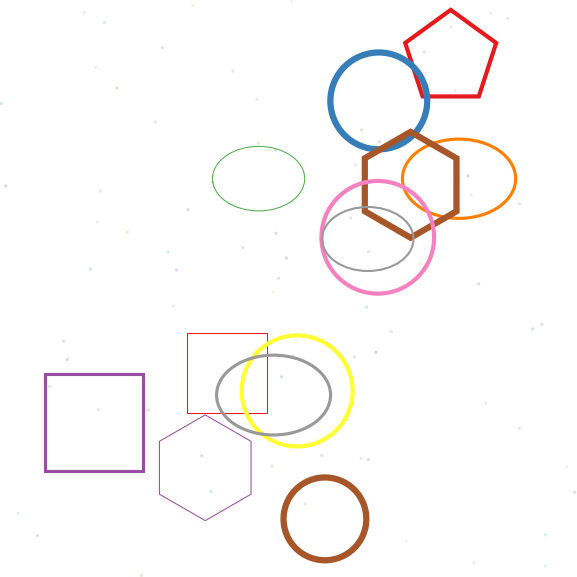[{"shape": "pentagon", "thickness": 2, "radius": 0.41, "center": [0.78, 0.899]}, {"shape": "square", "thickness": 0.5, "radius": 0.34, "center": [0.393, 0.353]}, {"shape": "circle", "thickness": 3, "radius": 0.42, "center": [0.656, 0.824]}, {"shape": "oval", "thickness": 0.5, "radius": 0.4, "center": [0.448, 0.69]}, {"shape": "square", "thickness": 1.5, "radius": 0.42, "center": [0.163, 0.267]}, {"shape": "hexagon", "thickness": 0.5, "radius": 0.46, "center": [0.355, 0.189]}, {"shape": "oval", "thickness": 1.5, "radius": 0.49, "center": [0.795, 0.69]}, {"shape": "circle", "thickness": 2, "radius": 0.48, "center": [0.515, 0.322]}, {"shape": "circle", "thickness": 3, "radius": 0.36, "center": [0.563, 0.101]}, {"shape": "hexagon", "thickness": 3, "radius": 0.46, "center": [0.711, 0.679]}, {"shape": "circle", "thickness": 2, "radius": 0.49, "center": [0.654, 0.588]}, {"shape": "oval", "thickness": 1, "radius": 0.4, "center": [0.637, 0.585]}, {"shape": "oval", "thickness": 1.5, "radius": 0.49, "center": [0.474, 0.315]}]